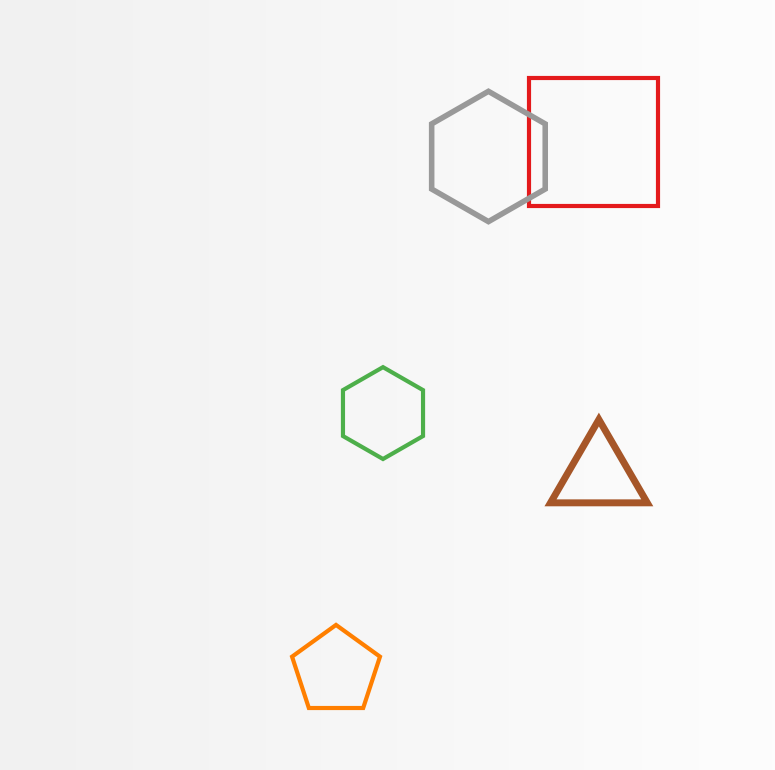[{"shape": "square", "thickness": 1.5, "radius": 0.42, "center": [0.766, 0.816]}, {"shape": "hexagon", "thickness": 1.5, "radius": 0.3, "center": [0.494, 0.464]}, {"shape": "pentagon", "thickness": 1.5, "radius": 0.3, "center": [0.434, 0.129]}, {"shape": "triangle", "thickness": 2.5, "radius": 0.36, "center": [0.773, 0.383]}, {"shape": "hexagon", "thickness": 2, "radius": 0.42, "center": [0.63, 0.797]}]